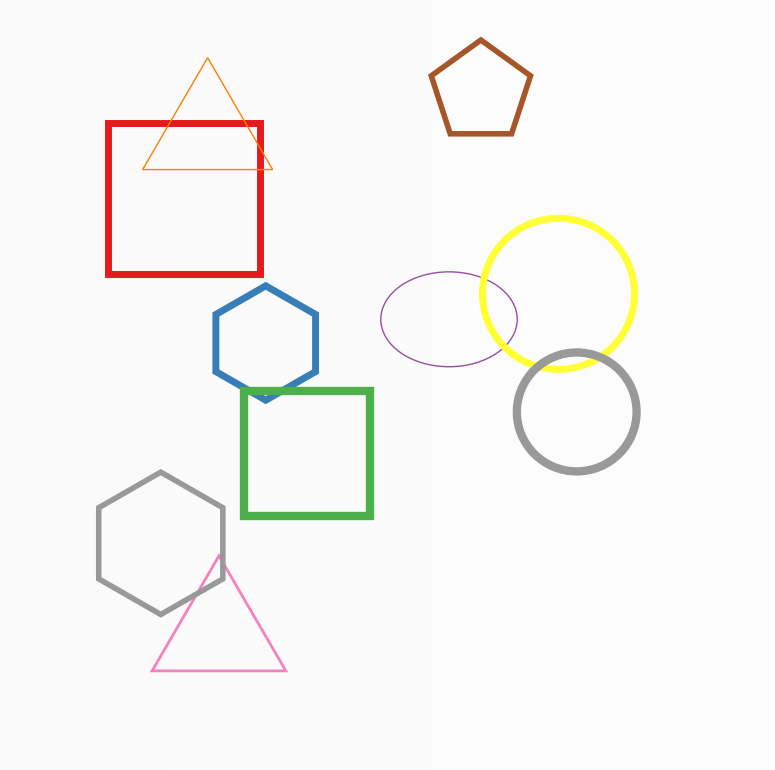[{"shape": "square", "thickness": 2.5, "radius": 0.49, "center": [0.238, 0.742]}, {"shape": "hexagon", "thickness": 2.5, "radius": 0.37, "center": [0.343, 0.555]}, {"shape": "square", "thickness": 3, "radius": 0.4, "center": [0.396, 0.411]}, {"shape": "oval", "thickness": 0.5, "radius": 0.44, "center": [0.579, 0.585]}, {"shape": "triangle", "thickness": 0.5, "radius": 0.48, "center": [0.268, 0.828]}, {"shape": "circle", "thickness": 2.5, "radius": 0.49, "center": [0.721, 0.618]}, {"shape": "pentagon", "thickness": 2, "radius": 0.34, "center": [0.621, 0.881]}, {"shape": "triangle", "thickness": 1, "radius": 0.5, "center": [0.283, 0.179]}, {"shape": "hexagon", "thickness": 2, "radius": 0.46, "center": [0.207, 0.294]}, {"shape": "circle", "thickness": 3, "radius": 0.39, "center": [0.744, 0.465]}]